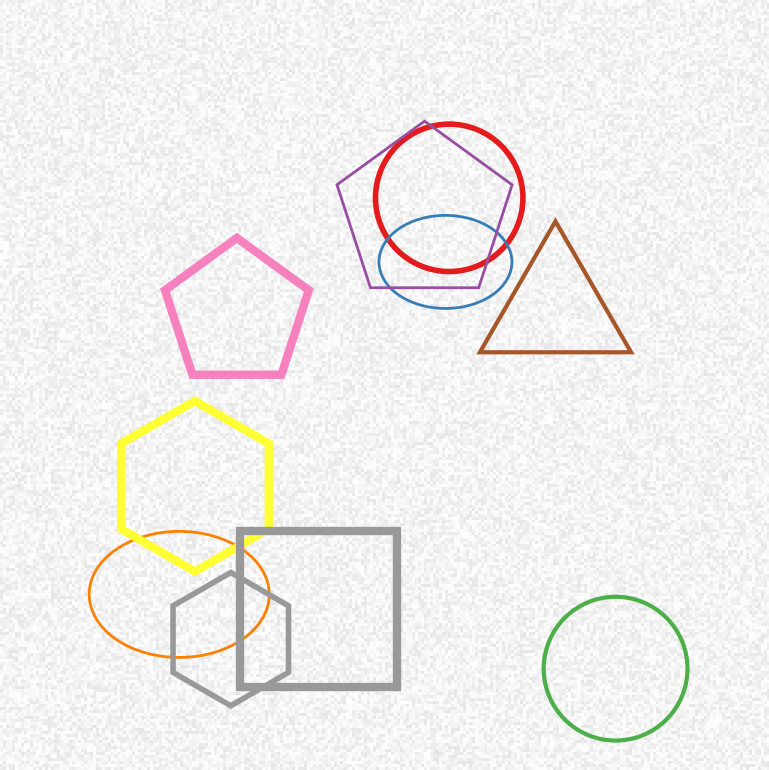[{"shape": "circle", "thickness": 2, "radius": 0.48, "center": [0.583, 0.743]}, {"shape": "oval", "thickness": 1, "radius": 0.43, "center": [0.579, 0.66]}, {"shape": "circle", "thickness": 1.5, "radius": 0.47, "center": [0.799, 0.132]}, {"shape": "pentagon", "thickness": 1, "radius": 0.6, "center": [0.551, 0.723]}, {"shape": "oval", "thickness": 1, "radius": 0.58, "center": [0.233, 0.228]}, {"shape": "hexagon", "thickness": 3, "radius": 0.55, "center": [0.253, 0.369]}, {"shape": "triangle", "thickness": 1.5, "radius": 0.57, "center": [0.721, 0.599]}, {"shape": "pentagon", "thickness": 3, "radius": 0.49, "center": [0.308, 0.593]}, {"shape": "hexagon", "thickness": 2, "radius": 0.43, "center": [0.3, 0.17]}, {"shape": "square", "thickness": 3, "radius": 0.51, "center": [0.414, 0.209]}]